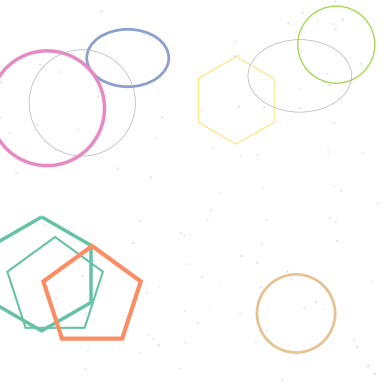[{"shape": "hexagon", "thickness": 2.5, "radius": 0.74, "center": [0.108, 0.289]}, {"shape": "pentagon", "thickness": 1.5, "radius": 0.65, "center": [0.143, 0.254]}, {"shape": "pentagon", "thickness": 3, "radius": 0.67, "center": [0.239, 0.228]}, {"shape": "oval", "thickness": 2, "radius": 0.53, "center": [0.332, 0.849]}, {"shape": "circle", "thickness": 2.5, "radius": 0.75, "center": [0.122, 0.719]}, {"shape": "circle", "thickness": 1, "radius": 0.5, "center": [0.874, 0.884]}, {"shape": "hexagon", "thickness": 0.5, "radius": 0.57, "center": [0.613, 0.739]}, {"shape": "circle", "thickness": 2, "radius": 0.51, "center": [0.769, 0.186]}, {"shape": "oval", "thickness": 0.5, "radius": 0.67, "center": [0.779, 0.803]}, {"shape": "circle", "thickness": 0.5, "radius": 0.69, "center": [0.214, 0.733]}]